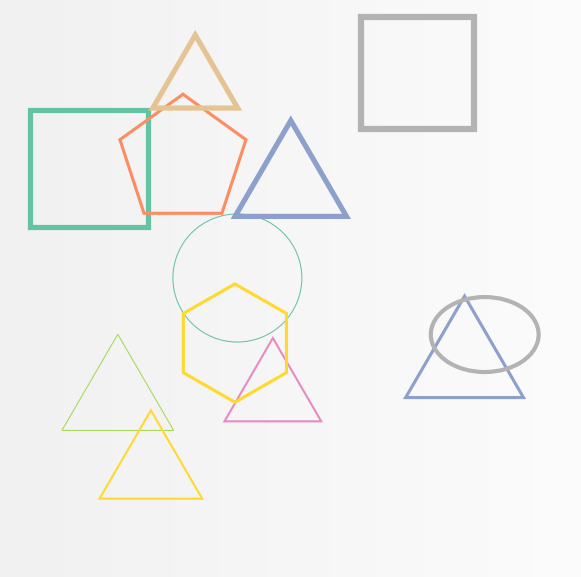[{"shape": "square", "thickness": 2.5, "radius": 0.51, "center": [0.154, 0.707]}, {"shape": "circle", "thickness": 0.5, "radius": 0.55, "center": [0.408, 0.518]}, {"shape": "pentagon", "thickness": 1.5, "radius": 0.57, "center": [0.315, 0.722]}, {"shape": "triangle", "thickness": 2.5, "radius": 0.55, "center": [0.5, 0.68]}, {"shape": "triangle", "thickness": 1.5, "radius": 0.59, "center": [0.799, 0.369]}, {"shape": "triangle", "thickness": 1, "radius": 0.48, "center": [0.469, 0.318]}, {"shape": "triangle", "thickness": 0.5, "radius": 0.56, "center": [0.203, 0.309]}, {"shape": "triangle", "thickness": 1, "radius": 0.51, "center": [0.26, 0.187]}, {"shape": "hexagon", "thickness": 1.5, "radius": 0.51, "center": [0.404, 0.405]}, {"shape": "triangle", "thickness": 2.5, "radius": 0.42, "center": [0.336, 0.854]}, {"shape": "oval", "thickness": 2, "radius": 0.46, "center": [0.834, 0.42]}, {"shape": "square", "thickness": 3, "radius": 0.49, "center": [0.718, 0.872]}]